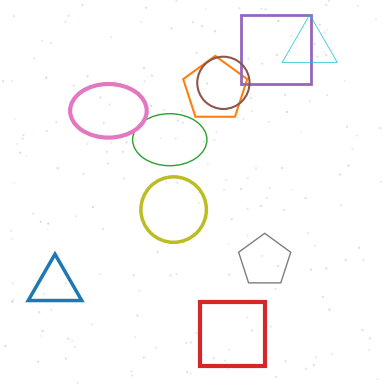[{"shape": "triangle", "thickness": 2.5, "radius": 0.4, "center": [0.143, 0.26]}, {"shape": "pentagon", "thickness": 1.5, "radius": 0.44, "center": [0.559, 0.767]}, {"shape": "oval", "thickness": 1, "radius": 0.48, "center": [0.441, 0.637]}, {"shape": "square", "thickness": 3, "radius": 0.42, "center": [0.604, 0.132]}, {"shape": "square", "thickness": 2, "radius": 0.45, "center": [0.718, 0.871]}, {"shape": "circle", "thickness": 1.5, "radius": 0.34, "center": [0.58, 0.785]}, {"shape": "oval", "thickness": 3, "radius": 0.5, "center": [0.282, 0.712]}, {"shape": "pentagon", "thickness": 1, "radius": 0.36, "center": [0.688, 0.323]}, {"shape": "circle", "thickness": 2.5, "radius": 0.43, "center": [0.451, 0.456]}, {"shape": "triangle", "thickness": 0.5, "radius": 0.41, "center": [0.805, 0.879]}]